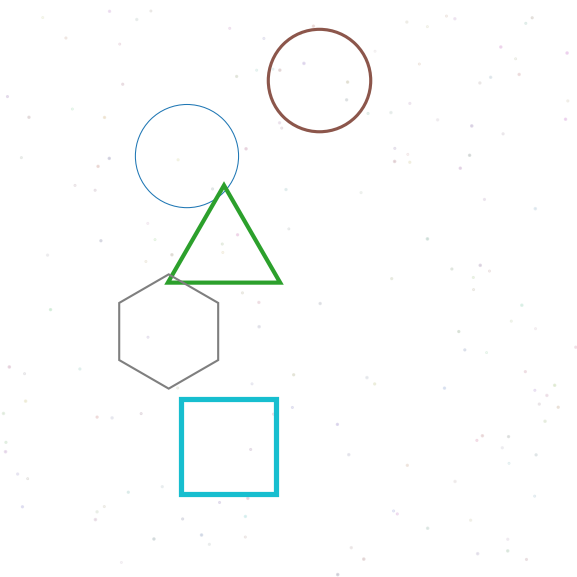[{"shape": "circle", "thickness": 0.5, "radius": 0.45, "center": [0.324, 0.729]}, {"shape": "triangle", "thickness": 2, "radius": 0.56, "center": [0.388, 0.566]}, {"shape": "circle", "thickness": 1.5, "radius": 0.44, "center": [0.553, 0.86]}, {"shape": "hexagon", "thickness": 1, "radius": 0.49, "center": [0.292, 0.425]}, {"shape": "square", "thickness": 2.5, "radius": 0.41, "center": [0.395, 0.225]}]